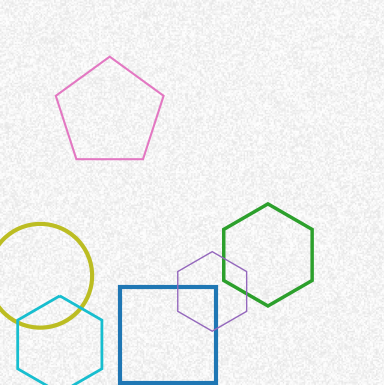[{"shape": "square", "thickness": 3, "radius": 0.62, "center": [0.435, 0.13]}, {"shape": "hexagon", "thickness": 2.5, "radius": 0.66, "center": [0.696, 0.338]}, {"shape": "hexagon", "thickness": 1, "radius": 0.52, "center": [0.551, 0.243]}, {"shape": "pentagon", "thickness": 1.5, "radius": 0.74, "center": [0.285, 0.706]}, {"shape": "circle", "thickness": 3, "radius": 0.67, "center": [0.105, 0.284]}, {"shape": "hexagon", "thickness": 2, "radius": 0.63, "center": [0.155, 0.105]}]